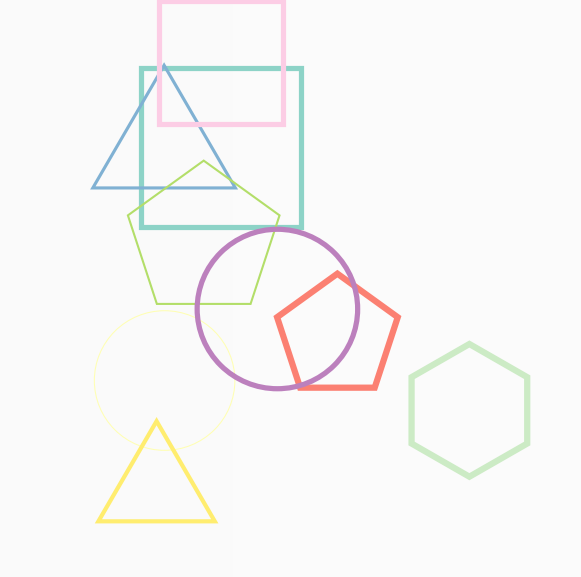[{"shape": "square", "thickness": 2.5, "radius": 0.69, "center": [0.38, 0.744]}, {"shape": "circle", "thickness": 0.5, "radius": 0.6, "center": [0.283, 0.34]}, {"shape": "pentagon", "thickness": 3, "radius": 0.55, "center": [0.58, 0.416]}, {"shape": "triangle", "thickness": 1.5, "radius": 0.71, "center": [0.282, 0.744]}, {"shape": "pentagon", "thickness": 1, "radius": 0.69, "center": [0.35, 0.584]}, {"shape": "square", "thickness": 2.5, "radius": 0.53, "center": [0.381, 0.891]}, {"shape": "circle", "thickness": 2.5, "radius": 0.69, "center": [0.477, 0.464]}, {"shape": "hexagon", "thickness": 3, "radius": 0.57, "center": [0.808, 0.289]}, {"shape": "triangle", "thickness": 2, "radius": 0.58, "center": [0.269, 0.154]}]